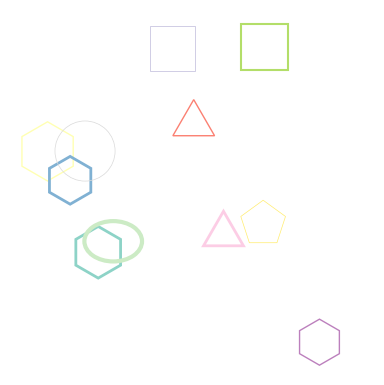[{"shape": "hexagon", "thickness": 2, "radius": 0.34, "center": [0.255, 0.345]}, {"shape": "hexagon", "thickness": 1, "radius": 0.38, "center": [0.124, 0.607]}, {"shape": "square", "thickness": 0.5, "radius": 0.3, "center": [0.448, 0.874]}, {"shape": "triangle", "thickness": 1, "radius": 0.31, "center": [0.503, 0.679]}, {"shape": "hexagon", "thickness": 2, "radius": 0.31, "center": [0.182, 0.532]}, {"shape": "square", "thickness": 1.5, "radius": 0.3, "center": [0.687, 0.878]}, {"shape": "triangle", "thickness": 2, "radius": 0.3, "center": [0.58, 0.391]}, {"shape": "circle", "thickness": 0.5, "radius": 0.39, "center": [0.221, 0.608]}, {"shape": "hexagon", "thickness": 1, "radius": 0.3, "center": [0.83, 0.111]}, {"shape": "oval", "thickness": 3, "radius": 0.37, "center": [0.294, 0.373]}, {"shape": "pentagon", "thickness": 0.5, "radius": 0.31, "center": [0.684, 0.419]}]